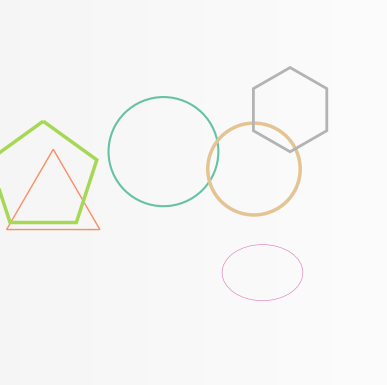[{"shape": "circle", "thickness": 1.5, "radius": 0.71, "center": [0.422, 0.606]}, {"shape": "triangle", "thickness": 1, "radius": 0.69, "center": [0.137, 0.473]}, {"shape": "oval", "thickness": 0.5, "radius": 0.52, "center": [0.677, 0.292]}, {"shape": "pentagon", "thickness": 2.5, "radius": 0.73, "center": [0.111, 0.54]}, {"shape": "circle", "thickness": 2.5, "radius": 0.6, "center": [0.655, 0.561]}, {"shape": "hexagon", "thickness": 2, "radius": 0.55, "center": [0.749, 0.715]}]